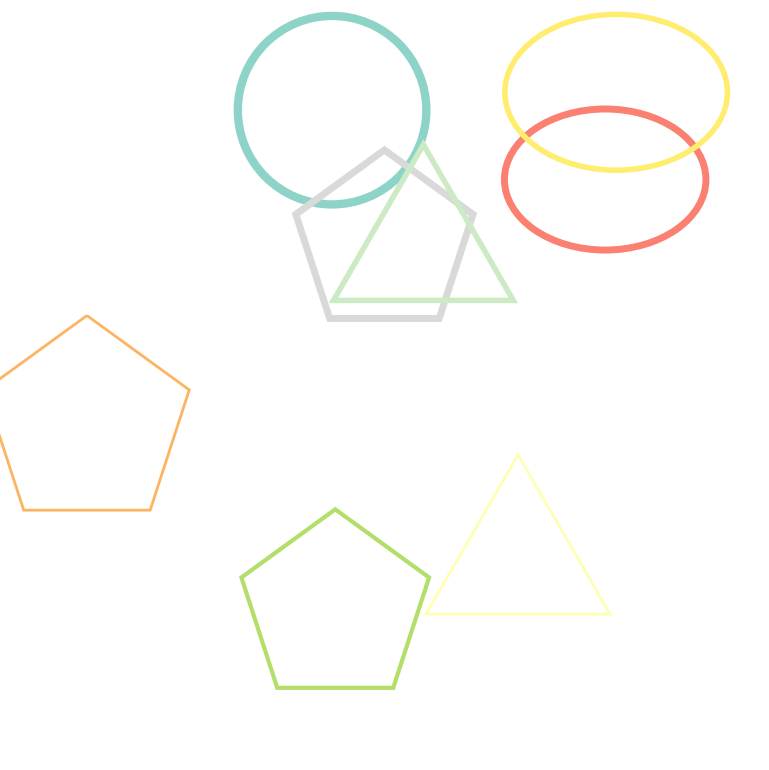[{"shape": "circle", "thickness": 3, "radius": 0.61, "center": [0.431, 0.857]}, {"shape": "triangle", "thickness": 1, "radius": 0.69, "center": [0.673, 0.271]}, {"shape": "oval", "thickness": 2.5, "radius": 0.65, "center": [0.786, 0.767]}, {"shape": "pentagon", "thickness": 1, "radius": 0.7, "center": [0.113, 0.45]}, {"shape": "pentagon", "thickness": 1.5, "radius": 0.64, "center": [0.435, 0.21]}, {"shape": "pentagon", "thickness": 2.5, "radius": 0.6, "center": [0.499, 0.684]}, {"shape": "triangle", "thickness": 2, "radius": 0.67, "center": [0.55, 0.677]}, {"shape": "oval", "thickness": 2, "radius": 0.72, "center": [0.8, 0.88]}]